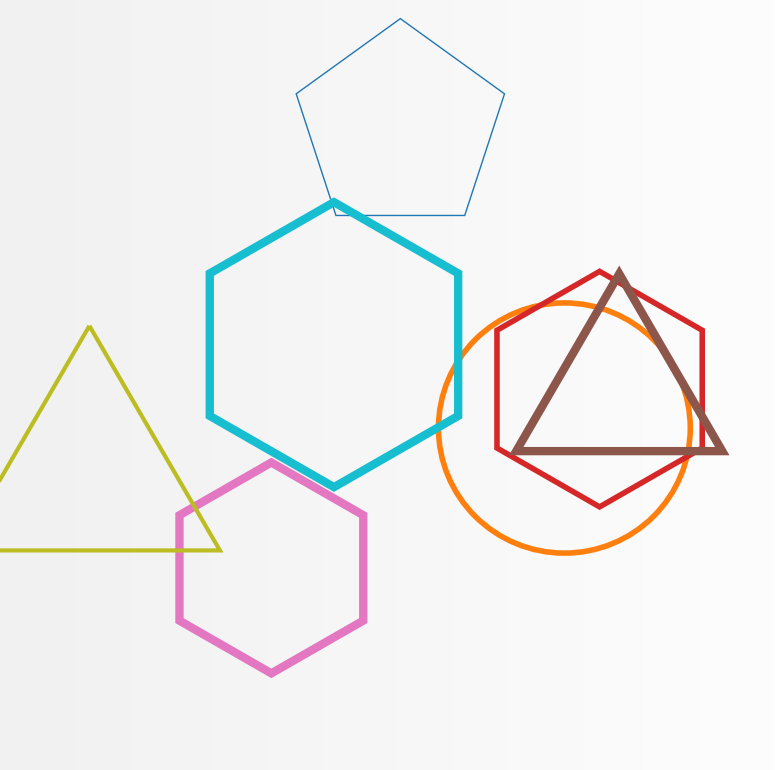[{"shape": "pentagon", "thickness": 0.5, "radius": 0.71, "center": [0.517, 0.834]}, {"shape": "circle", "thickness": 2, "radius": 0.81, "center": [0.728, 0.444]}, {"shape": "hexagon", "thickness": 2, "radius": 0.76, "center": [0.774, 0.495]}, {"shape": "triangle", "thickness": 3, "radius": 0.77, "center": [0.799, 0.491]}, {"shape": "hexagon", "thickness": 3, "radius": 0.68, "center": [0.35, 0.262]}, {"shape": "triangle", "thickness": 1.5, "radius": 0.97, "center": [0.115, 0.382]}, {"shape": "hexagon", "thickness": 3, "radius": 0.93, "center": [0.431, 0.552]}]